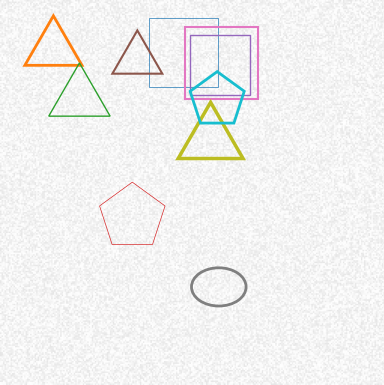[{"shape": "square", "thickness": 0.5, "radius": 0.45, "center": [0.476, 0.863]}, {"shape": "triangle", "thickness": 2, "radius": 0.43, "center": [0.139, 0.873]}, {"shape": "triangle", "thickness": 1, "radius": 0.46, "center": [0.206, 0.744]}, {"shape": "pentagon", "thickness": 0.5, "radius": 0.45, "center": [0.344, 0.437]}, {"shape": "square", "thickness": 1, "radius": 0.39, "center": [0.572, 0.832]}, {"shape": "triangle", "thickness": 1.5, "radius": 0.37, "center": [0.357, 0.846]}, {"shape": "square", "thickness": 1.5, "radius": 0.47, "center": [0.575, 0.837]}, {"shape": "oval", "thickness": 2, "radius": 0.35, "center": [0.568, 0.255]}, {"shape": "triangle", "thickness": 2.5, "radius": 0.49, "center": [0.547, 0.637]}, {"shape": "pentagon", "thickness": 2, "radius": 0.37, "center": [0.564, 0.74]}]